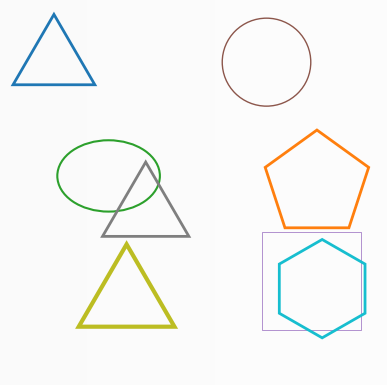[{"shape": "triangle", "thickness": 2, "radius": 0.61, "center": [0.139, 0.841]}, {"shape": "pentagon", "thickness": 2, "radius": 0.7, "center": [0.818, 0.522]}, {"shape": "oval", "thickness": 1.5, "radius": 0.66, "center": [0.28, 0.543]}, {"shape": "square", "thickness": 0.5, "radius": 0.64, "center": [0.804, 0.27]}, {"shape": "circle", "thickness": 1, "radius": 0.57, "center": [0.688, 0.839]}, {"shape": "triangle", "thickness": 2, "radius": 0.64, "center": [0.376, 0.45]}, {"shape": "triangle", "thickness": 3, "radius": 0.71, "center": [0.327, 0.223]}, {"shape": "hexagon", "thickness": 2, "radius": 0.64, "center": [0.831, 0.25]}]